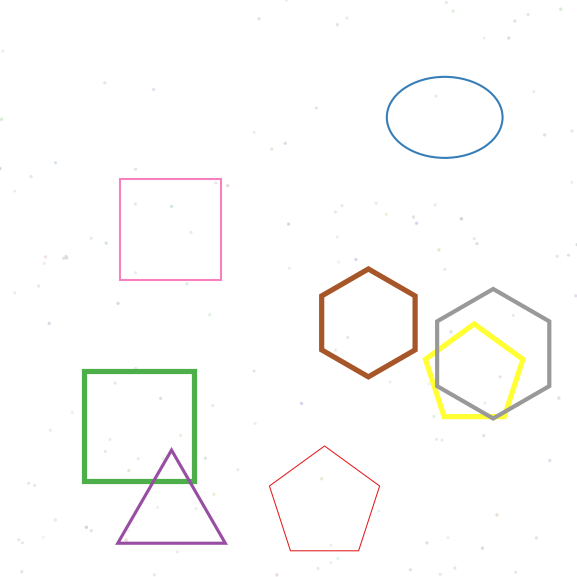[{"shape": "pentagon", "thickness": 0.5, "radius": 0.5, "center": [0.562, 0.127]}, {"shape": "oval", "thickness": 1, "radius": 0.5, "center": [0.77, 0.796]}, {"shape": "square", "thickness": 2.5, "radius": 0.48, "center": [0.24, 0.261]}, {"shape": "triangle", "thickness": 1.5, "radius": 0.54, "center": [0.297, 0.112]}, {"shape": "pentagon", "thickness": 2.5, "radius": 0.44, "center": [0.821, 0.35]}, {"shape": "hexagon", "thickness": 2.5, "radius": 0.47, "center": [0.638, 0.44]}, {"shape": "square", "thickness": 1, "radius": 0.44, "center": [0.295, 0.601]}, {"shape": "hexagon", "thickness": 2, "radius": 0.56, "center": [0.854, 0.387]}]